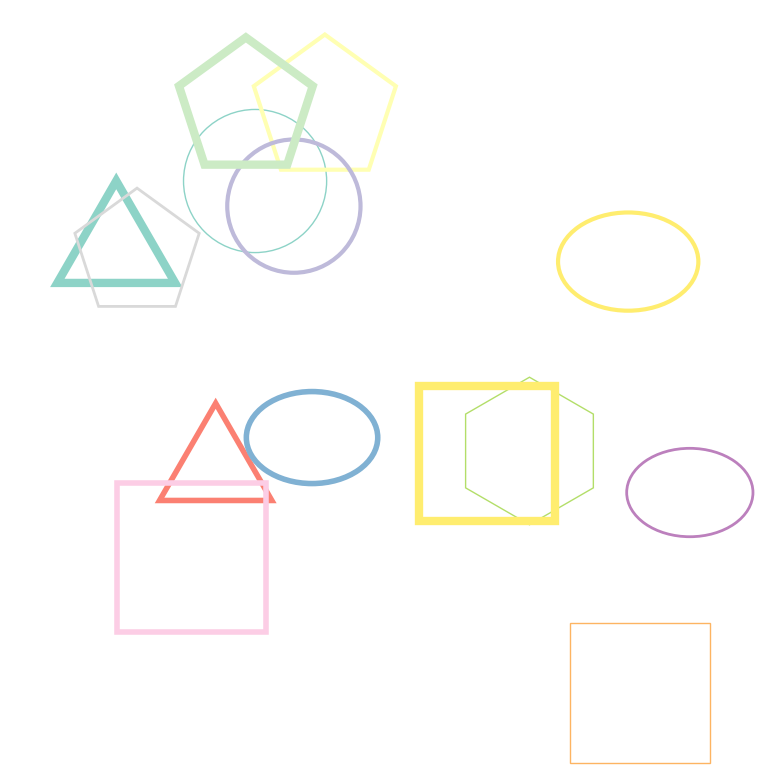[{"shape": "circle", "thickness": 0.5, "radius": 0.46, "center": [0.331, 0.765]}, {"shape": "triangle", "thickness": 3, "radius": 0.44, "center": [0.151, 0.677]}, {"shape": "pentagon", "thickness": 1.5, "radius": 0.49, "center": [0.422, 0.858]}, {"shape": "circle", "thickness": 1.5, "radius": 0.43, "center": [0.382, 0.732]}, {"shape": "triangle", "thickness": 2, "radius": 0.42, "center": [0.28, 0.392]}, {"shape": "oval", "thickness": 2, "radius": 0.43, "center": [0.405, 0.432]}, {"shape": "square", "thickness": 0.5, "radius": 0.46, "center": [0.831, 0.1]}, {"shape": "hexagon", "thickness": 0.5, "radius": 0.48, "center": [0.688, 0.414]}, {"shape": "square", "thickness": 2, "radius": 0.48, "center": [0.249, 0.276]}, {"shape": "pentagon", "thickness": 1, "radius": 0.42, "center": [0.178, 0.671]}, {"shape": "oval", "thickness": 1, "radius": 0.41, "center": [0.896, 0.36]}, {"shape": "pentagon", "thickness": 3, "radius": 0.46, "center": [0.319, 0.86]}, {"shape": "oval", "thickness": 1.5, "radius": 0.46, "center": [0.816, 0.66]}, {"shape": "square", "thickness": 3, "radius": 0.44, "center": [0.632, 0.411]}]